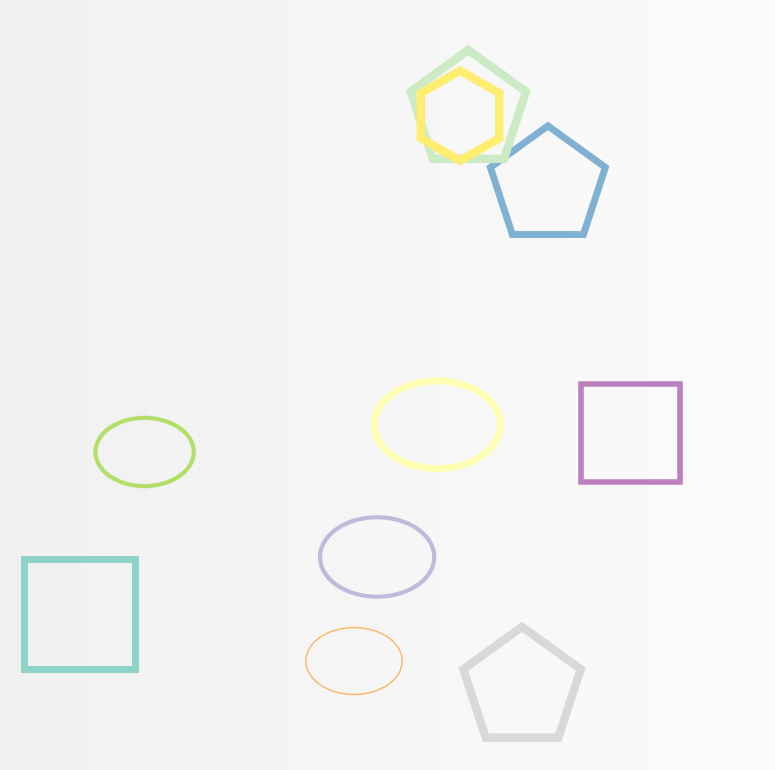[{"shape": "square", "thickness": 2.5, "radius": 0.36, "center": [0.103, 0.202]}, {"shape": "oval", "thickness": 2.5, "radius": 0.41, "center": [0.564, 0.448]}, {"shape": "oval", "thickness": 1.5, "radius": 0.37, "center": [0.487, 0.277]}, {"shape": "pentagon", "thickness": 2.5, "radius": 0.39, "center": [0.707, 0.759]}, {"shape": "oval", "thickness": 0.5, "radius": 0.31, "center": [0.457, 0.142]}, {"shape": "oval", "thickness": 1.5, "radius": 0.32, "center": [0.187, 0.413]}, {"shape": "pentagon", "thickness": 3, "radius": 0.4, "center": [0.674, 0.106]}, {"shape": "square", "thickness": 2, "radius": 0.32, "center": [0.814, 0.438]}, {"shape": "pentagon", "thickness": 3, "radius": 0.39, "center": [0.604, 0.857]}, {"shape": "hexagon", "thickness": 3, "radius": 0.29, "center": [0.594, 0.85]}]